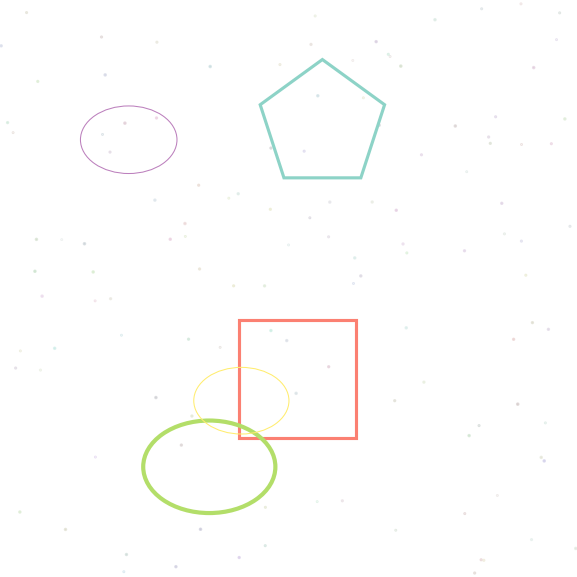[{"shape": "pentagon", "thickness": 1.5, "radius": 0.57, "center": [0.558, 0.783]}, {"shape": "square", "thickness": 1.5, "radius": 0.51, "center": [0.515, 0.343]}, {"shape": "oval", "thickness": 2, "radius": 0.57, "center": [0.362, 0.191]}, {"shape": "oval", "thickness": 0.5, "radius": 0.42, "center": [0.223, 0.757]}, {"shape": "oval", "thickness": 0.5, "radius": 0.41, "center": [0.418, 0.305]}]